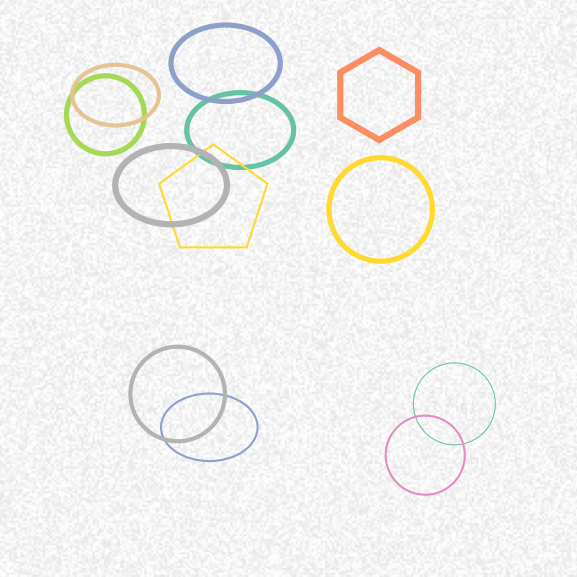[{"shape": "oval", "thickness": 2.5, "radius": 0.46, "center": [0.416, 0.774]}, {"shape": "circle", "thickness": 0.5, "radius": 0.35, "center": [0.787, 0.3]}, {"shape": "hexagon", "thickness": 3, "radius": 0.39, "center": [0.657, 0.835]}, {"shape": "oval", "thickness": 2.5, "radius": 0.47, "center": [0.391, 0.89]}, {"shape": "oval", "thickness": 1, "radius": 0.42, "center": [0.362, 0.259]}, {"shape": "circle", "thickness": 1, "radius": 0.34, "center": [0.736, 0.211]}, {"shape": "circle", "thickness": 2.5, "radius": 0.34, "center": [0.183, 0.8]}, {"shape": "pentagon", "thickness": 1, "radius": 0.49, "center": [0.369, 0.651]}, {"shape": "circle", "thickness": 2.5, "radius": 0.45, "center": [0.659, 0.636]}, {"shape": "oval", "thickness": 2, "radius": 0.38, "center": [0.2, 0.834]}, {"shape": "circle", "thickness": 2, "radius": 0.41, "center": [0.308, 0.317]}, {"shape": "oval", "thickness": 3, "radius": 0.48, "center": [0.296, 0.678]}]